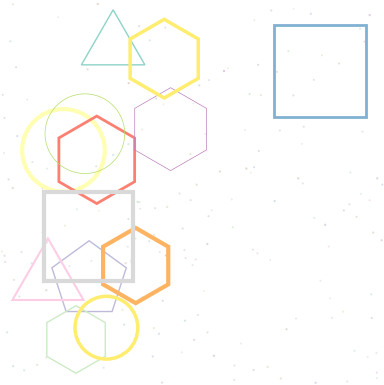[{"shape": "triangle", "thickness": 1, "radius": 0.48, "center": [0.294, 0.879]}, {"shape": "circle", "thickness": 3, "radius": 0.54, "center": [0.165, 0.609]}, {"shape": "pentagon", "thickness": 1, "radius": 0.51, "center": [0.231, 0.273]}, {"shape": "hexagon", "thickness": 2, "radius": 0.57, "center": [0.251, 0.585]}, {"shape": "square", "thickness": 2, "radius": 0.6, "center": [0.831, 0.815]}, {"shape": "hexagon", "thickness": 3, "radius": 0.49, "center": [0.352, 0.31]}, {"shape": "circle", "thickness": 0.5, "radius": 0.52, "center": [0.22, 0.653]}, {"shape": "triangle", "thickness": 1.5, "radius": 0.53, "center": [0.125, 0.274]}, {"shape": "square", "thickness": 3, "radius": 0.58, "center": [0.231, 0.385]}, {"shape": "hexagon", "thickness": 0.5, "radius": 0.54, "center": [0.443, 0.665]}, {"shape": "hexagon", "thickness": 1, "radius": 0.44, "center": [0.197, 0.118]}, {"shape": "circle", "thickness": 2.5, "radius": 0.41, "center": [0.276, 0.149]}, {"shape": "hexagon", "thickness": 2.5, "radius": 0.51, "center": [0.426, 0.848]}]